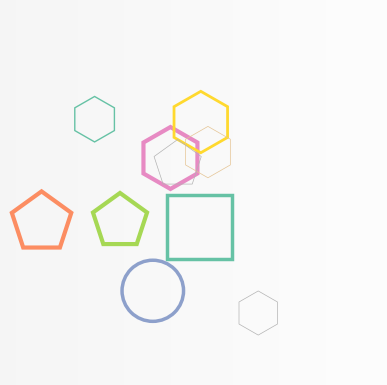[{"shape": "square", "thickness": 2.5, "radius": 0.42, "center": [0.515, 0.411]}, {"shape": "hexagon", "thickness": 1, "radius": 0.3, "center": [0.244, 0.69]}, {"shape": "pentagon", "thickness": 3, "radius": 0.4, "center": [0.107, 0.422]}, {"shape": "circle", "thickness": 2.5, "radius": 0.4, "center": [0.394, 0.245]}, {"shape": "hexagon", "thickness": 3, "radius": 0.4, "center": [0.44, 0.59]}, {"shape": "pentagon", "thickness": 3, "radius": 0.37, "center": [0.31, 0.425]}, {"shape": "hexagon", "thickness": 2, "radius": 0.4, "center": [0.518, 0.683]}, {"shape": "hexagon", "thickness": 0.5, "radius": 0.33, "center": [0.537, 0.605]}, {"shape": "pentagon", "thickness": 0.5, "radius": 0.32, "center": [0.458, 0.574]}, {"shape": "hexagon", "thickness": 0.5, "radius": 0.29, "center": [0.666, 0.187]}]